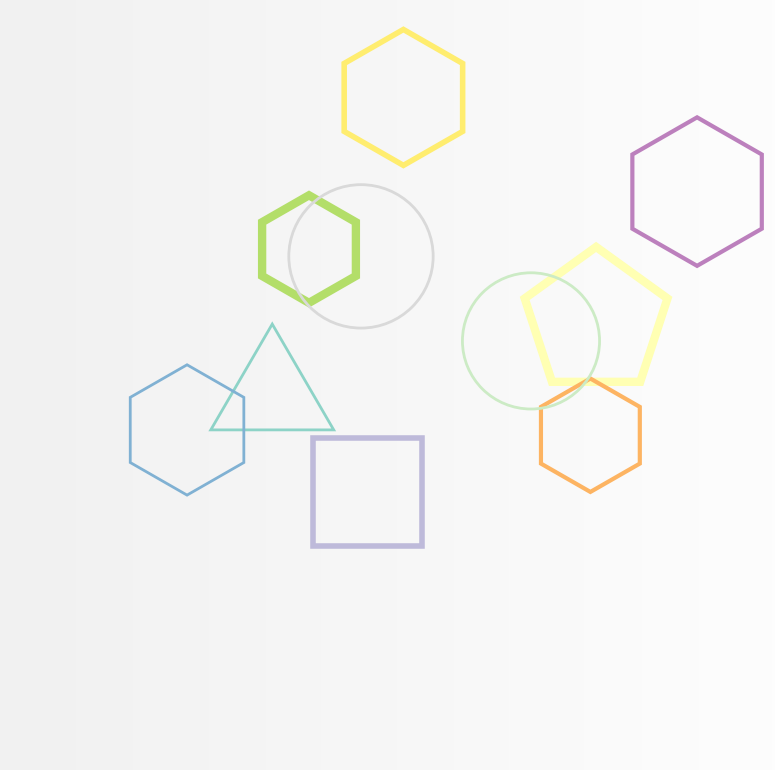[{"shape": "triangle", "thickness": 1, "radius": 0.46, "center": [0.351, 0.487]}, {"shape": "pentagon", "thickness": 3, "radius": 0.48, "center": [0.769, 0.582]}, {"shape": "square", "thickness": 2, "radius": 0.35, "center": [0.474, 0.361]}, {"shape": "hexagon", "thickness": 1, "radius": 0.42, "center": [0.241, 0.442]}, {"shape": "hexagon", "thickness": 1.5, "radius": 0.37, "center": [0.762, 0.435]}, {"shape": "hexagon", "thickness": 3, "radius": 0.35, "center": [0.399, 0.677]}, {"shape": "circle", "thickness": 1, "radius": 0.47, "center": [0.466, 0.667]}, {"shape": "hexagon", "thickness": 1.5, "radius": 0.48, "center": [0.899, 0.751]}, {"shape": "circle", "thickness": 1, "radius": 0.44, "center": [0.685, 0.557]}, {"shape": "hexagon", "thickness": 2, "radius": 0.44, "center": [0.521, 0.873]}]